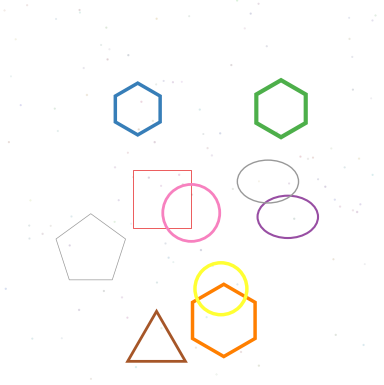[{"shape": "square", "thickness": 0.5, "radius": 0.38, "center": [0.421, 0.482]}, {"shape": "hexagon", "thickness": 2.5, "radius": 0.34, "center": [0.358, 0.717]}, {"shape": "hexagon", "thickness": 3, "radius": 0.37, "center": [0.73, 0.718]}, {"shape": "oval", "thickness": 1.5, "radius": 0.39, "center": [0.747, 0.437]}, {"shape": "hexagon", "thickness": 2.5, "radius": 0.47, "center": [0.581, 0.168]}, {"shape": "circle", "thickness": 2.5, "radius": 0.34, "center": [0.574, 0.25]}, {"shape": "triangle", "thickness": 2, "radius": 0.43, "center": [0.407, 0.105]}, {"shape": "circle", "thickness": 2, "radius": 0.37, "center": [0.497, 0.447]}, {"shape": "oval", "thickness": 1, "radius": 0.4, "center": [0.696, 0.528]}, {"shape": "pentagon", "thickness": 0.5, "radius": 0.47, "center": [0.236, 0.35]}]